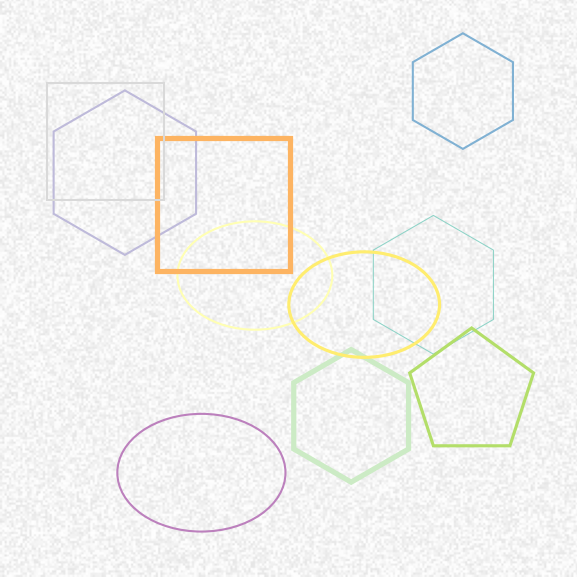[{"shape": "hexagon", "thickness": 0.5, "radius": 0.6, "center": [0.75, 0.506]}, {"shape": "oval", "thickness": 1, "radius": 0.67, "center": [0.441, 0.522]}, {"shape": "hexagon", "thickness": 1, "radius": 0.71, "center": [0.216, 0.7]}, {"shape": "hexagon", "thickness": 1, "radius": 0.5, "center": [0.802, 0.841]}, {"shape": "square", "thickness": 2.5, "radius": 0.58, "center": [0.387, 0.645]}, {"shape": "pentagon", "thickness": 1.5, "radius": 0.56, "center": [0.817, 0.318]}, {"shape": "square", "thickness": 1, "radius": 0.5, "center": [0.183, 0.755]}, {"shape": "oval", "thickness": 1, "radius": 0.73, "center": [0.349, 0.181]}, {"shape": "hexagon", "thickness": 2.5, "radius": 0.57, "center": [0.608, 0.279]}, {"shape": "oval", "thickness": 1.5, "radius": 0.65, "center": [0.631, 0.472]}]